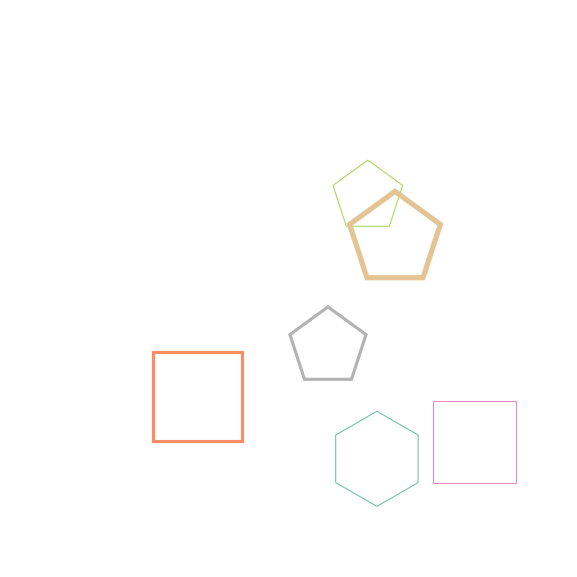[{"shape": "hexagon", "thickness": 0.5, "radius": 0.41, "center": [0.653, 0.205]}, {"shape": "square", "thickness": 1.5, "radius": 0.38, "center": [0.342, 0.312]}, {"shape": "square", "thickness": 0.5, "radius": 0.36, "center": [0.821, 0.234]}, {"shape": "pentagon", "thickness": 0.5, "radius": 0.32, "center": [0.637, 0.659]}, {"shape": "pentagon", "thickness": 2.5, "radius": 0.41, "center": [0.684, 0.585]}, {"shape": "pentagon", "thickness": 1.5, "radius": 0.35, "center": [0.568, 0.398]}]